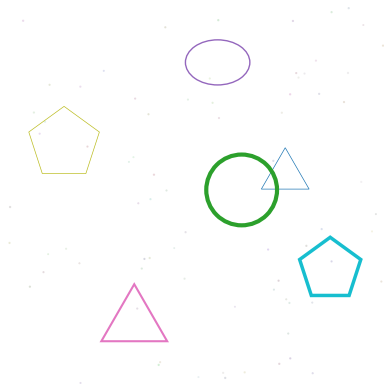[{"shape": "triangle", "thickness": 0.5, "radius": 0.36, "center": [0.741, 0.545]}, {"shape": "circle", "thickness": 3, "radius": 0.46, "center": [0.628, 0.507]}, {"shape": "oval", "thickness": 1, "radius": 0.42, "center": [0.565, 0.838]}, {"shape": "triangle", "thickness": 1.5, "radius": 0.49, "center": [0.349, 0.163]}, {"shape": "pentagon", "thickness": 0.5, "radius": 0.48, "center": [0.166, 0.627]}, {"shape": "pentagon", "thickness": 2.5, "radius": 0.42, "center": [0.858, 0.3]}]